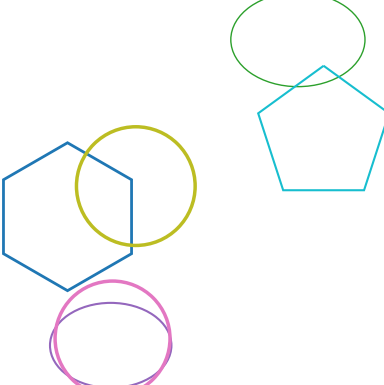[{"shape": "hexagon", "thickness": 2, "radius": 0.96, "center": [0.175, 0.437]}, {"shape": "oval", "thickness": 1, "radius": 0.87, "center": [0.774, 0.897]}, {"shape": "oval", "thickness": 1.5, "radius": 0.79, "center": [0.288, 0.103]}, {"shape": "circle", "thickness": 2.5, "radius": 0.75, "center": [0.292, 0.121]}, {"shape": "circle", "thickness": 2.5, "radius": 0.77, "center": [0.353, 0.517]}, {"shape": "pentagon", "thickness": 1.5, "radius": 0.89, "center": [0.841, 0.65]}]